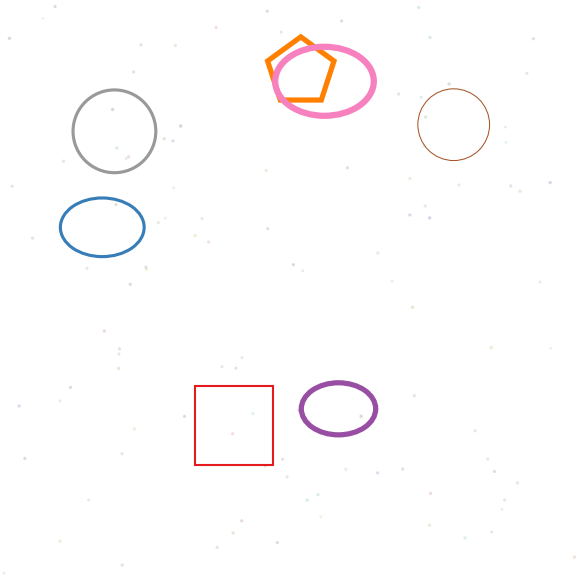[{"shape": "square", "thickness": 1, "radius": 0.34, "center": [0.405, 0.262]}, {"shape": "oval", "thickness": 1.5, "radius": 0.36, "center": [0.177, 0.606]}, {"shape": "oval", "thickness": 2.5, "radius": 0.32, "center": [0.586, 0.291]}, {"shape": "pentagon", "thickness": 2.5, "radius": 0.3, "center": [0.521, 0.875]}, {"shape": "circle", "thickness": 0.5, "radius": 0.31, "center": [0.786, 0.783]}, {"shape": "oval", "thickness": 3, "radius": 0.43, "center": [0.562, 0.858]}, {"shape": "circle", "thickness": 1.5, "radius": 0.36, "center": [0.198, 0.772]}]